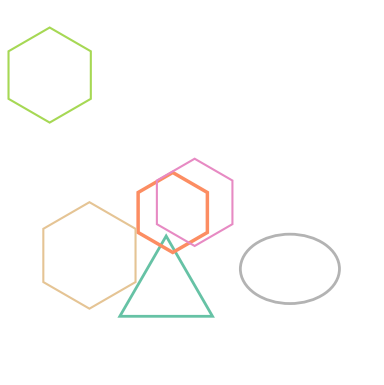[{"shape": "triangle", "thickness": 2, "radius": 0.69, "center": [0.432, 0.248]}, {"shape": "hexagon", "thickness": 2.5, "radius": 0.52, "center": [0.449, 0.448]}, {"shape": "hexagon", "thickness": 1.5, "radius": 0.57, "center": [0.506, 0.474]}, {"shape": "hexagon", "thickness": 1.5, "radius": 0.62, "center": [0.129, 0.805]}, {"shape": "hexagon", "thickness": 1.5, "radius": 0.69, "center": [0.232, 0.337]}, {"shape": "oval", "thickness": 2, "radius": 0.64, "center": [0.753, 0.302]}]